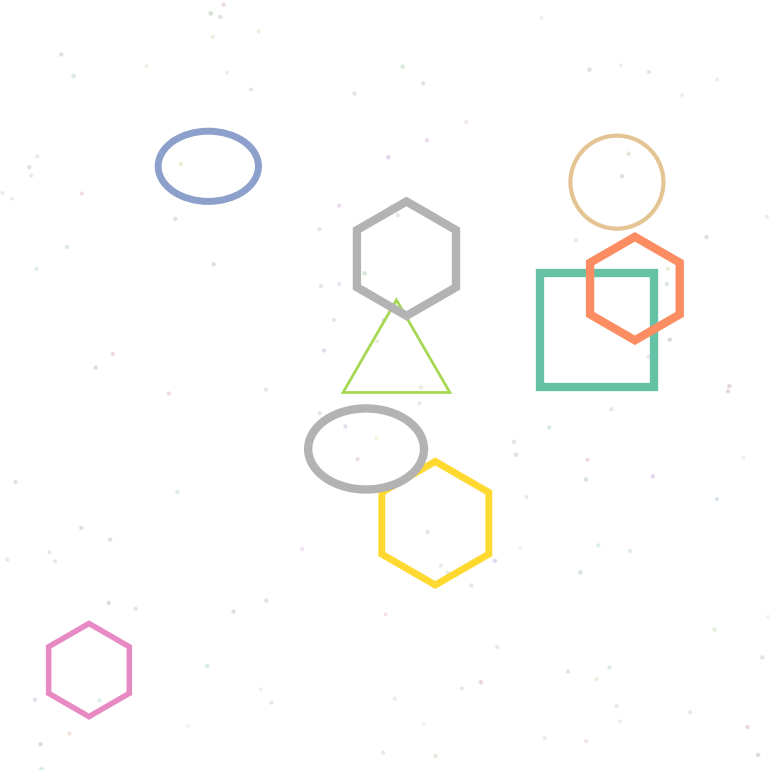[{"shape": "square", "thickness": 3, "radius": 0.37, "center": [0.775, 0.571]}, {"shape": "hexagon", "thickness": 3, "radius": 0.34, "center": [0.825, 0.625]}, {"shape": "oval", "thickness": 2.5, "radius": 0.33, "center": [0.271, 0.784]}, {"shape": "hexagon", "thickness": 2, "radius": 0.3, "center": [0.116, 0.13]}, {"shape": "triangle", "thickness": 1, "radius": 0.4, "center": [0.515, 0.53]}, {"shape": "hexagon", "thickness": 2.5, "radius": 0.4, "center": [0.565, 0.32]}, {"shape": "circle", "thickness": 1.5, "radius": 0.3, "center": [0.801, 0.763]}, {"shape": "oval", "thickness": 3, "radius": 0.38, "center": [0.475, 0.417]}, {"shape": "hexagon", "thickness": 3, "radius": 0.37, "center": [0.528, 0.664]}]